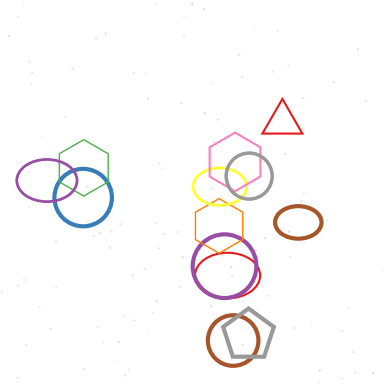[{"shape": "triangle", "thickness": 1.5, "radius": 0.3, "center": [0.733, 0.683]}, {"shape": "oval", "thickness": 1.5, "radius": 0.42, "center": [0.591, 0.284]}, {"shape": "circle", "thickness": 3, "radius": 0.37, "center": [0.216, 0.487]}, {"shape": "hexagon", "thickness": 1, "radius": 0.37, "center": [0.218, 0.564]}, {"shape": "oval", "thickness": 2, "radius": 0.39, "center": [0.122, 0.531]}, {"shape": "circle", "thickness": 3, "radius": 0.41, "center": [0.583, 0.309]}, {"shape": "hexagon", "thickness": 1, "radius": 0.35, "center": [0.569, 0.413]}, {"shape": "oval", "thickness": 2, "radius": 0.35, "center": [0.571, 0.515]}, {"shape": "oval", "thickness": 3, "radius": 0.3, "center": [0.775, 0.422]}, {"shape": "circle", "thickness": 3, "radius": 0.33, "center": [0.606, 0.115]}, {"shape": "hexagon", "thickness": 1.5, "radius": 0.38, "center": [0.61, 0.579]}, {"shape": "pentagon", "thickness": 3, "radius": 0.35, "center": [0.645, 0.129]}, {"shape": "circle", "thickness": 2.5, "radius": 0.3, "center": [0.647, 0.543]}]